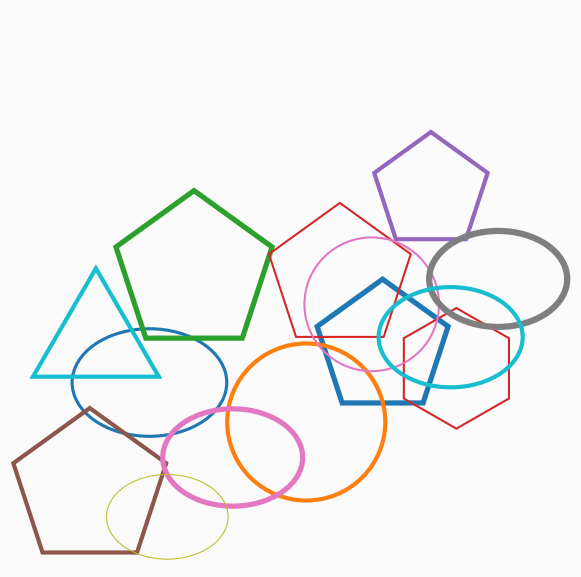[{"shape": "pentagon", "thickness": 2.5, "radius": 0.59, "center": [0.658, 0.397]}, {"shape": "oval", "thickness": 1.5, "radius": 0.67, "center": [0.257, 0.337]}, {"shape": "circle", "thickness": 2, "radius": 0.68, "center": [0.527, 0.268]}, {"shape": "pentagon", "thickness": 2.5, "radius": 0.71, "center": [0.334, 0.528]}, {"shape": "hexagon", "thickness": 1, "radius": 0.52, "center": [0.785, 0.361]}, {"shape": "pentagon", "thickness": 1, "radius": 0.64, "center": [0.585, 0.52]}, {"shape": "pentagon", "thickness": 2, "radius": 0.51, "center": [0.741, 0.668]}, {"shape": "pentagon", "thickness": 2, "radius": 0.69, "center": [0.154, 0.154]}, {"shape": "oval", "thickness": 2.5, "radius": 0.6, "center": [0.4, 0.207]}, {"shape": "circle", "thickness": 1, "radius": 0.58, "center": [0.64, 0.472]}, {"shape": "oval", "thickness": 3, "radius": 0.59, "center": [0.857, 0.516]}, {"shape": "oval", "thickness": 0.5, "radius": 0.52, "center": [0.288, 0.104]}, {"shape": "triangle", "thickness": 2, "radius": 0.62, "center": [0.165, 0.409]}, {"shape": "oval", "thickness": 2, "radius": 0.62, "center": [0.775, 0.415]}]